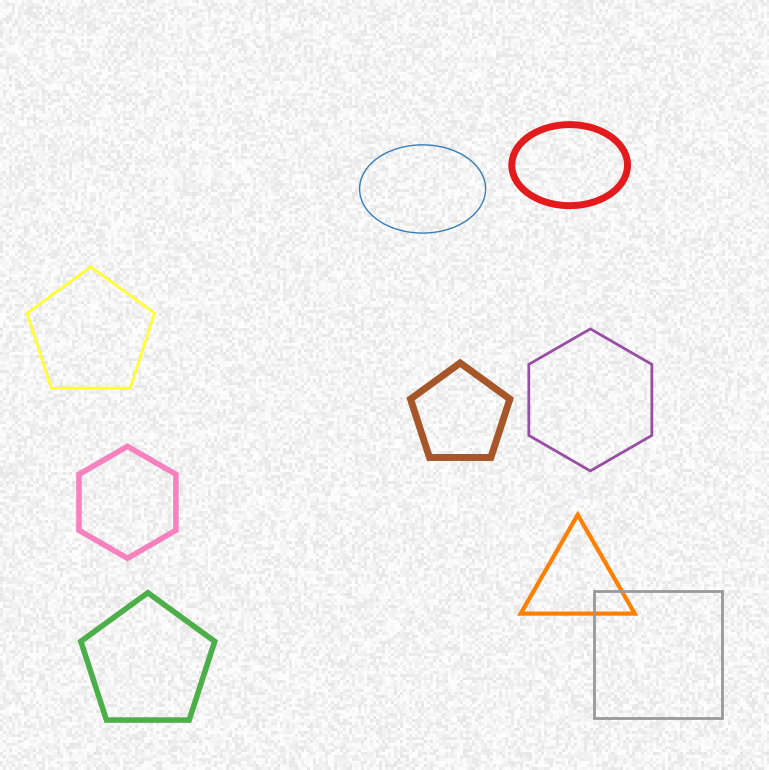[{"shape": "oval", "thickness": 2.5, "radius": 0.38, "center": [0.74, 0.786]}, {"shape": "oval", "thickness": 0.5, "radius": 0.41, "center": [0.549, 0.755]}, {"shape": "pentagon", "thickness": 2, "radius": 0.46, "center": [0.192, 0.139]}, {"shape": "hexagon", "thickness": 1, "radius": 0.46, "center": [0.767, 0.481]}, {"shape": "triangle", "thickness": 1.5, "radius": 0.43, "center": [0.75, 0.246]}, {"shape": "pentagon", "thickness": 1, "radius": 0.44, "center": [0.118, 0.566]}, {"shape": "pentagon", "thickness": 2.5, "radius": 0.34, "center": [0.598, 0.461]}, {"shape": "hexagon", "thickness": 2, "radius": 0.36, "center": [0.166, 0.348]}, {"shape": "square", "thickness": 1, "radius": 0.41, "center": [0.855, 0.15]}]